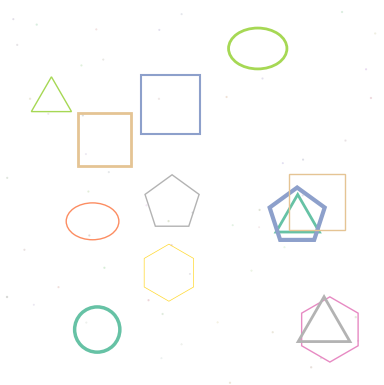[{"shape": "circle", "thickness": 2.5, "radius": 0.29, "center": [0.253, 0.144]}, {"shape": "triangle", "thickness": 2, "radius": 0.32, "center": [0.773, 0.43]}, {"shape": "oval", "thickness": 1, "radius": 0.34, "center": [0.24, 0.425]}, {"shape": "square", "thickness": 1.5, "radius": 0.38, "center": [0.443, 0.729]}, {"shape": "pentagon", "thickness": 3, "radius": 0.38, "center": [0.772, 0.438]}, {"shape": "hexagon", "thickness": 1, "radius": 0.42, "center": [0.857, 0.144]}, {"shape": "oval", "thickness": 2, "radius": 0.38, "center": [0.669, 0.874]}, {"shape": "triangle", "thickness": 1, "radius": 0.3, "center": [0.134, 0.74]}, {"shape": "hexagon", "thickness": 0.5, "radius": 0.37, "center": [0.439, 0.292]}, {"shape": "square", "thickness": 1, "radius": 0.37, "center": [0.823, 0.476]}, {"shape": "square", "thickness": 2, "radius": 0.34, "center": [0.272, 0.637]}, {"shape": "triangle", "thickness": 2, "radius": 0.39, "center": [0.842, 0.152]}, {"shape": "pentagon", "thickness": 1, "radius": 0.37, "center": [0.447, 0.472]}]